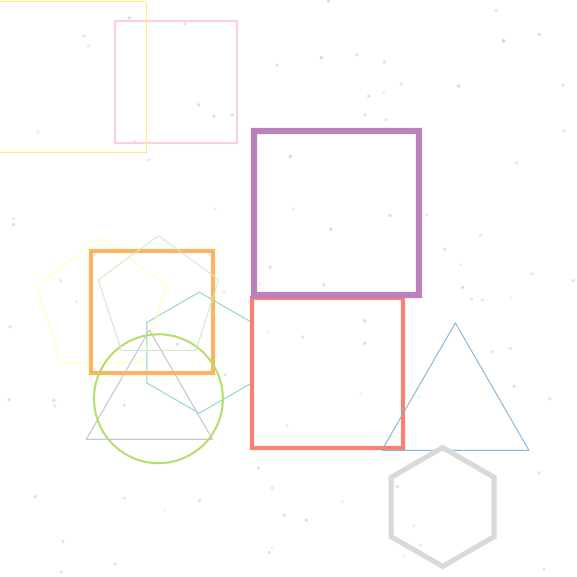[{"shape": "hexagon", "thickness": 0.5, "radius": 0.52, "center": [0.345, 0.388]}, {"shape": "pentagon", "thickness": 0.5, "radius": 0.6, "center": [0.176, 0.468]}, {"shape": "triangle", "thickness": 0.5, "radius": 0.63, "center": [0.259, 0.301]}, {"shape": "square", "thickness": 2, "radius": 0.65, "center": [0.567, 0.353]}, {"shape": "triangle", "thickness": 0.5, "radius": 0.74, "center": [0.789, 0.293]}, {"shape": "square", "thickness": 2, "radius": 0.53, "center": [0.263, 0.459]}, {"shape": "circle", "thickness": 1, "radius": 0.56, "center": [0.274, 0.309]}, {"shape": "square", "thickness": 1, "radius": 0.53, "center": [0.305, 0.857]}, {"shape": "hexagon", "thickness": 2.5, "radius": 0.51, "center": [0.766, 0.121]}, {"shape": "square", "thickness": 3, "radius": 0.71, "center": [0.583, 0.63]}, {"shape": "pentagon", "thickness": 0.5, "radius": 0.55, "center": [0.275, 0.481]}, {"shape": "square", "thickness": 0.5, "radius": 0.65, "center": [0.123, 0.866]}]